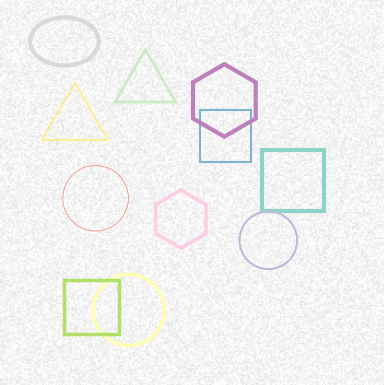[{"shape": "square", "thickness": 3, "radius": 0.4, "center": [0.761, 0.532]}, {"shape": "circle", "thickness": 2.5, "radius": 0.46, "center": [0.335, 0.195]}, {"shape": "circle", "thickness": 1.5, "radius": 0.37, "center": [0.697, 0.376]}, {"shape": "circle", "thickness": 0.5, "radius": 0.43, "center": [0.248, 0.485]}, {"shape": "square", "thickness": 1.5, "radius": 0.33, "center": [0.586, 0.647]}, {"shape": "square", "thickness": 2.5, "radius": 0.35, "center": [0.237, 0.203]}, {"shape": "hexagon", "thickness": 2.5, "radius": 0.38, "center": [0.47, 0.431]}, {"shape": "oval", "thickness": 3, "radius": 0.45, "center": [0.167, 0.892]}, {"shape": "hexagon", "thickness": 3, "radius": 0.47, "center": [0.583, 0.739]}, {"shape": "triangle", "thickness": 2, "radius": 0.45, "center": [0.377, 0.78]}, {"shape": "triangle", "thickness": 1, "radius": 0.5, "center": [0.195, 0.686]}]